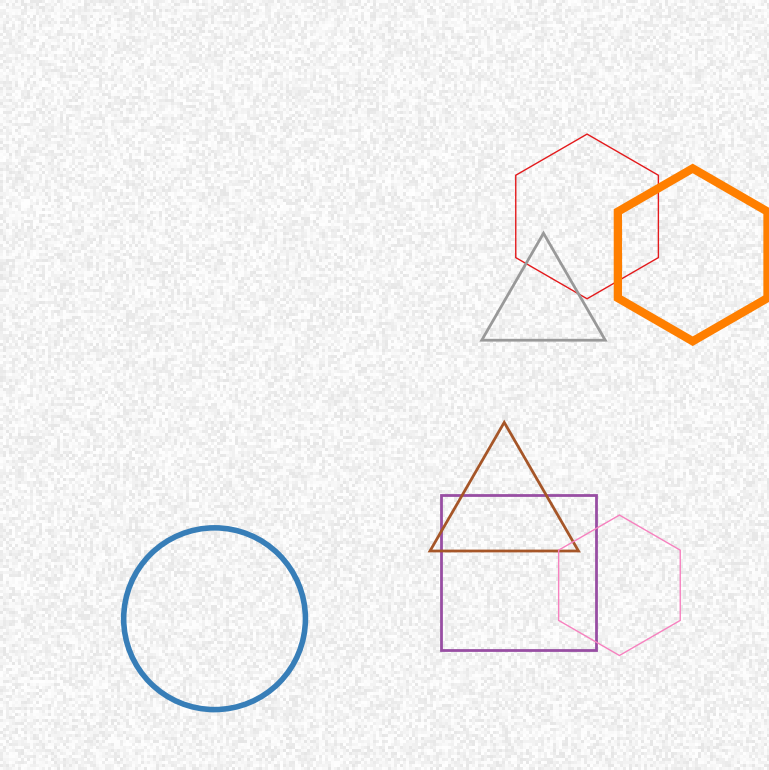[{"shape": "hexagon", "thickness": 0.5, "radius": 0.53, "center": [0.762, 0.719]}, {"shape": "circle", "thickness": 2, "radius": 0.59, "center": [0.279, 0.196]}, {"shape": "square", "thickness": 1, "radius": 0.5, "center": [0.673, 0.257]}, {"shape": "hexagon", "thickness": 3, "radius": 0.56, "center": [0.9, 0.669]}, {"shape": "triangle", "thickness": 1, "radius": 0.56, "center": [0.655, 0.34]}, {"shape": "hexagon", "thickness": 0.5, "radius": 0.46, "center": [0.804, 0.24]}, {"shape": "triangle", "thickness": 1, "radius": 0.46, "center": [0.706, 0.604]}]